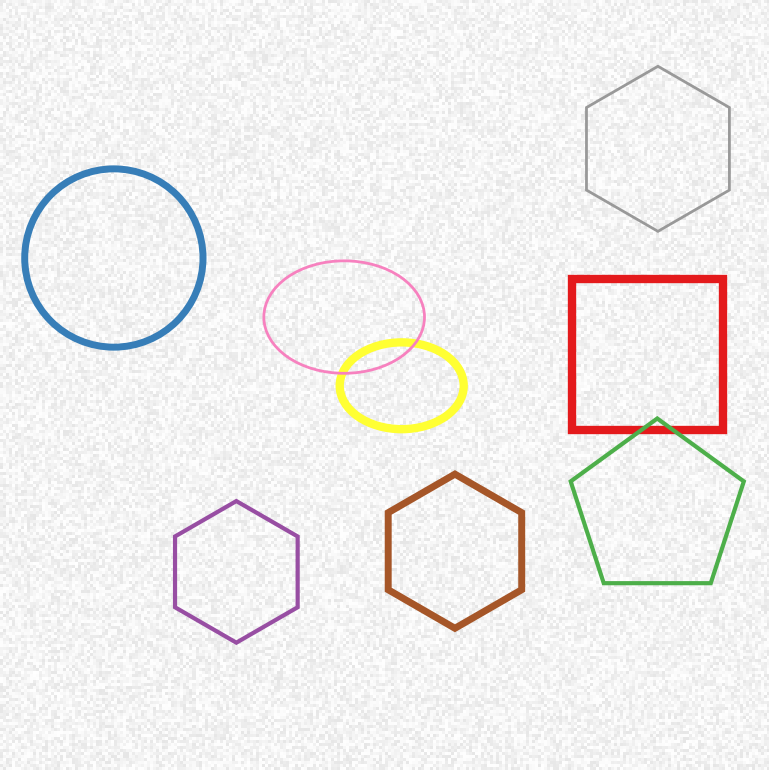[{"shape": "square", "thickness": 3, "radius": 0.49, "center": [0.841, 0.539]}, {"shape": "circle", "thickness": 2.5, "radius": 0.58, "center": [0.148, 0.665]}, {"shape": "pentagon", "thickness": 1.5, "radius": 0.59, "center": [0.854, 0.338]}, {"shape": "hexagon", "thickness": 1.5, "radius": 0.46, "center": [0.307, 0.257]}, {"shape": "oval", "thickness": 3, "radius": 0.4, "center": [0.522, 0.499]}, {"shape": "hexagon", "thickness": 2.5, "radius": 0.5, "center": [0.591, 0.284]}, {"shape": "oval", "thickness": 1, "radius": 0.52, "center": [0.447, 0.588]}, {"shape": "hexagon", "thickness": 1, "radius": 0.54, "center": [0.854, 0.807]}]